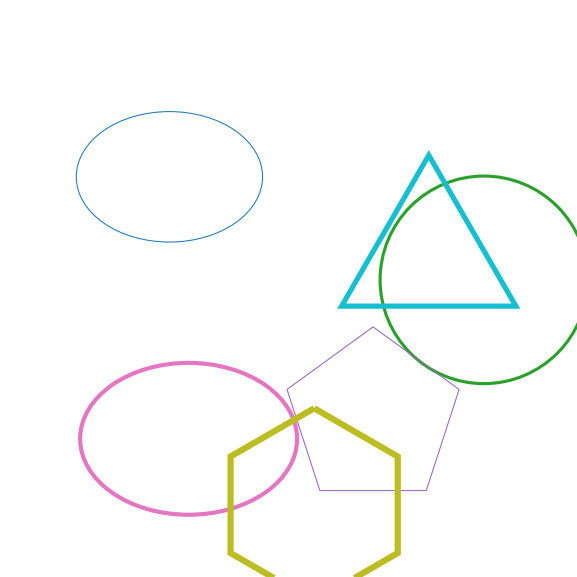[{"shape": "oval", "thickness": 0.5, "radius": 0.81, "center": [0.293, 0.693]}, {"shape": "circle", "thickness": 1.5, "radius": 0.9, "center": [0.838, 0.515]}, {"shape": "pentagon", "thickness": 0.5, "radius": 0.78, "center": [0.646, 0.276]}, {"shape": "oval", "thickness": 2, "radius": 0.94, "center": [0.327, 0.239]}, {"shape": "hexagon", "thickness": 3, "radius": 0.84, "center": [0.544, 0.125]}, {"shape": "triangle", "thickness": 2.5, "radius": 0.87, "center": [0.742, 0.556]}]